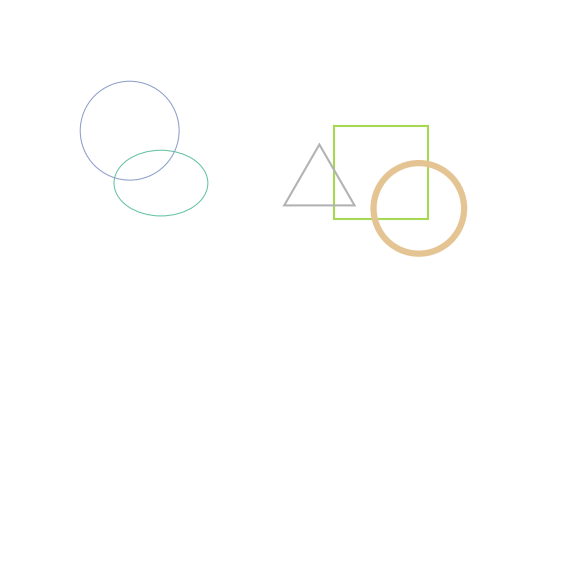[{"shape": "oval", "thickness": 0.5, "radius": 0.41, "center": [0.279, 0.682]}, {"shape": "circle", "thickness": 0.5, "radius": 0.43, "center": [0.225, 0.773]}, {"shape": "square", "thickness": 1, "radius": 0.4, "center": [0.66, 0.7]}, {"shape": "circle", "thickness": 3, "radius": 0.39, "center": [0.725, 0.638]}, {"shape": "triangle", "thickness": 1, "radius": 0.35, "center": [0.553, 0.679]}]